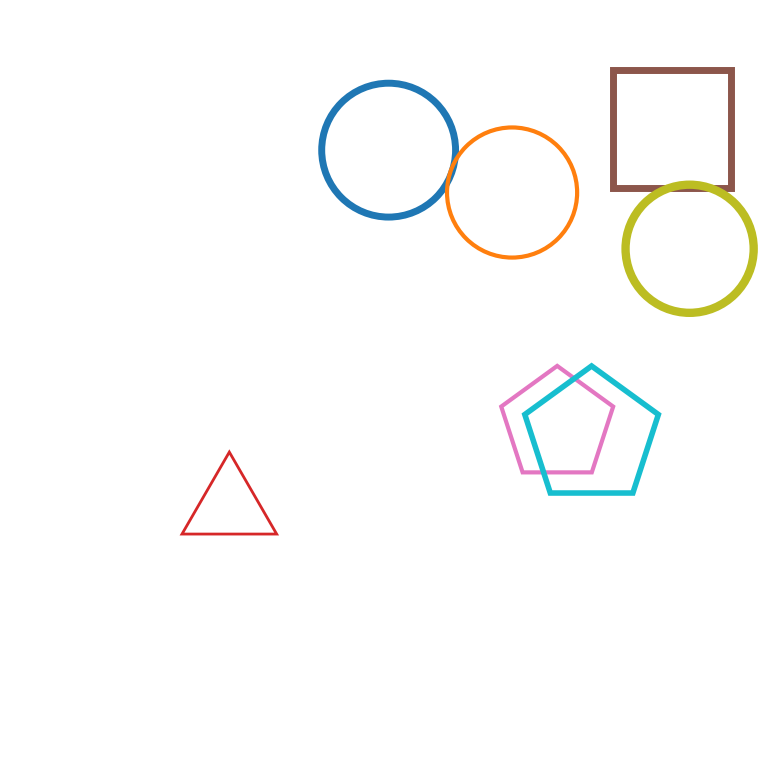[{"shape": "circle", "thickness": 2.5, "radius": 0.43, "center": [0.505, 0.805]}, {"shape": "circle", "thickness": 1.5, "radius": 0.42, "center": [0.665, 0.75]}, {"shape": "triangle", "thickness": 1, "radius": 0.35, "center": [0.298, 0.342]}, {"shape": "square", "thickness": 2.5, "radius": 0.38, "center": [0.873, 0.833]}, {"shape": "pentagon", "thickness": 1.5, "radius": 0.38, "center": [0.724, 0.448]}, {"shape": "circle", "thickness": 3, "radius": 0.42, "center": [0.896, 0.677]}, {"shape": "pentagon", "thickness": 2, "radius": 0.46, "center": [0.768, 0.433]}]